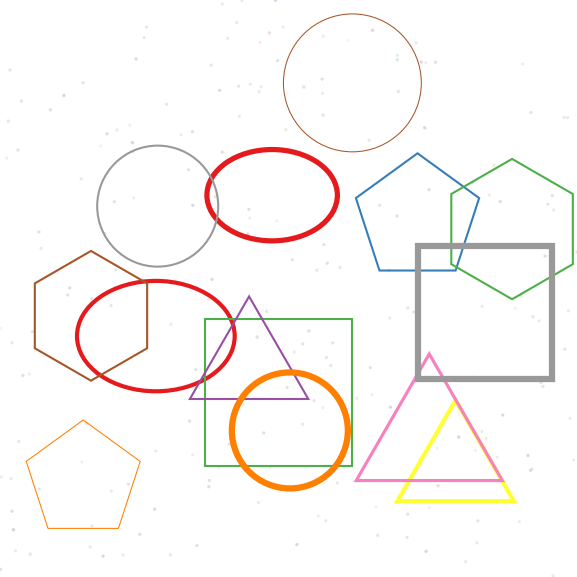[{"shape": "oval", "thickness": 2, "radius": 0.68, "center": [0.27, 0.417]}, {"shape": "oval", "thickness": 2.5, "radius": 0.56, "center": [0.471, 0.661]}, {"shape": "pentagon", "thickness": 1, "radius": 0.56, "center": [0.723, 0.621]}, {"shape": "square", "thickness": 1, "radius": 0.64, "center": [0.482, 0.32]}, {"shape": "hexagon", "thickness": 1, "radius": 0.61, "center": [0.887, 0.602]}, {"shape": "triangle", "thickness": 1, "radius": 0.59, "center": [0.431, 0.367]}, {"shape": "circle", "thickness": 3, "radius": 0.5, "center": [0.502, 0.254]}, {"shape": "pentagon", "thickness": 0.5, "radius": 0.52, "center": [0.144, 0.168]}, {"shape": "triangle", "thickness": 2, "radius": 0.58, "center": [0.789, 0.19]}, {"shape": "hexagon", "thickness": 1, "radius": 0.56, "center": [0.158, 0.452]}, {"shape": "circle", "thickness": 0.5, "radius": 0.6, "center": [0.61, 0.856]}, {"shape": "triangle", "thickness": 1.5, "radius": 0.73, "center": [0.743, 0.24]}, {"shape": "circle", "thickness": 1, "radius": 0.52, "center": [0.273, 0.642]}, {"shape": "square", "thickness": 3, "radius": 0.58, "center": [0.84, 0.458]}]